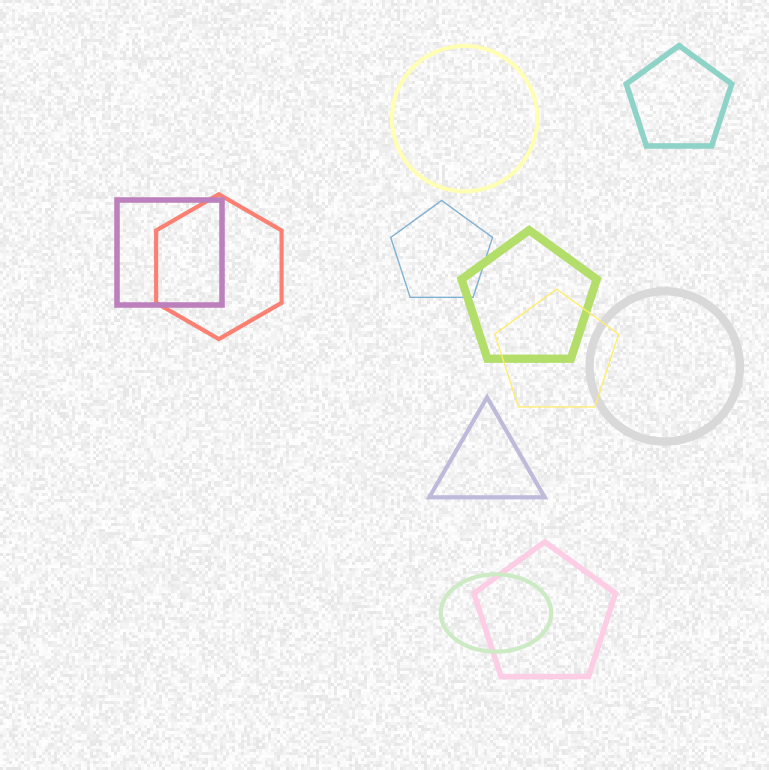[{"shape": "pentagon", "thickness": 2, "radius": 0.36, "center": [0.882, 0.869]}, {"shape": "circle", "thickness": 1.5, "radius": 0.47, "center": [0.603, 0.846]}, {"shape": "triangle", "thickness": 1.5, "radius": 0.43, "center": [0.633, 0.397]}, {"shape": "hexagon", "thickness": 1.5, "radius": 0.47, "center": [0.284, 0.654]}, {"shape": "pentagon", "thickness": 0.5, "radius": 0.35, "center": [0.574, 0.67]}, {"shape": "pentagon", "thickness": 3, "radius": 0.46, "center": [0.687, 0.609]}, {"shape": "pentagon", "thickness": 2, "radius": 0.48, "center": [0.707, 0.2]}, {"shape": "circle", "thickness": 3, "radius": 0.49, "center": [0.863, 0.524]}, {"shape": "square", "thickness": 2, "radius": 0.34, "center": [0.22, 0.672]}, {"shape": "oval", "thickness": 1.5, "radius": 0.36, "center": [0.644, 0.204]}, {"shape": "pentagon", "thickness": 0.5, "radius": 0.42, "center": [0.723, 0.54]}]